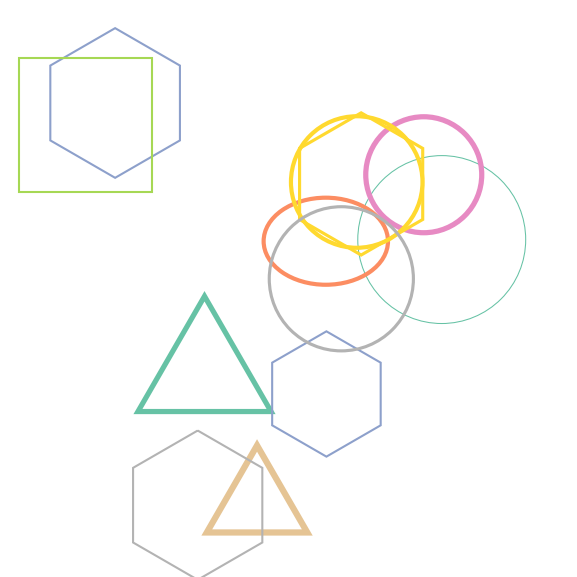[{"shape": "triangle", "thickness": 2.5, "radius": 0.67, "center": [0.354, 0.353]}, {"shape": "circle", "thickness": 0.5, "radius": 0.73, "center": [0.765, 0.584]}, {"shape": "oval", "thickness": 2, "radius": 0.54, "center": [0.564, 0.581]}, {"shape": "hexagon", "thickness": 1, "radius": 0.65, "center": [0.199, 0.821]}, {"shape": "hexagon", "thickness": 1, "radius": 0.54, "center": [0.565, 0.317]}, {"shape": "circle", "thickness": 2.5, "radius": 0.5, "center": [0.734, 0.697]}, {"shape": "square", "thickness": 1, "radius": 0.58, "center": [0.148, 0.783]}, {"shape": "circle", "thickness": 2, "radius": 0.57, "center": [0.618, 0.684]}, {"shape": "hexagon", "thickness": 1.5, "radius": 0.62, "center": [0.625, 0.681]}, {"shape": "triangle", "thickness": 3, "radius": 0.5, "center": [0.445, 0.127]}, {"shape": "circle", "thickness": 1.5, "radius": 0.62, "center": [0.591, 0.516]}, {"shape": "hexagon", "thickness": 1, "radius": 0.65, "center": [0.342, 0.124]}]